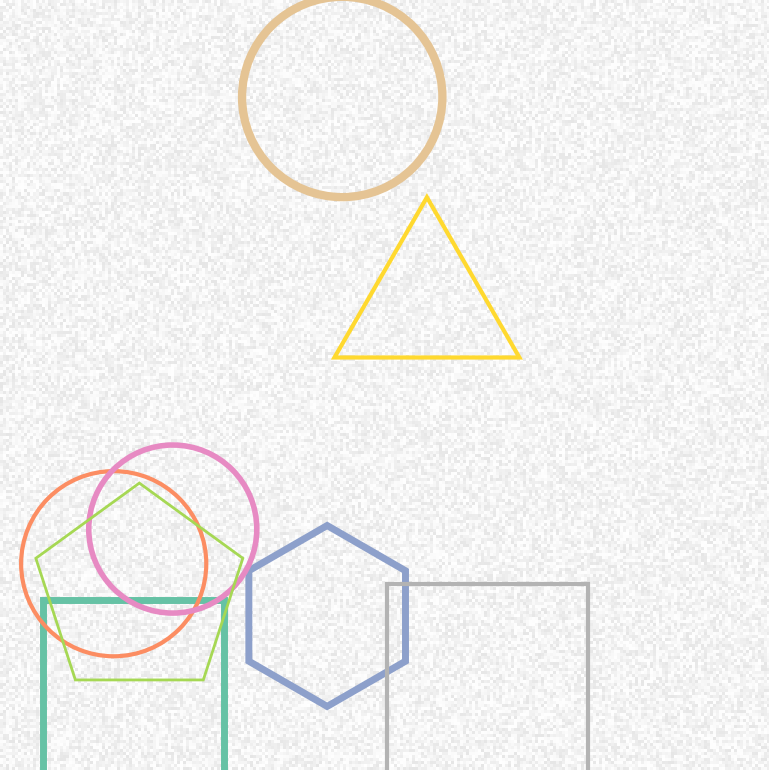[{"shape": "square", "thickness": 2.5, "radius": 0.59, "center": [0.174, 0.104]}, {"shape": "circle", "thickness": 1.5, "radius": 0.6, "center": [0.148, 0.268]}, {"shape": "hexagon", "thickness": 2.5, "radius": 0.59, "center": [0.425, 0.2]}, {"shape": "circle", "thickness": 2, "radius": 0.55, "center": [0.224, 0.313]}, {"shape": "pentagon", "thickness": 1, "radius": 0.71, "center": [0.181, 0.231]}, {"shape": "triangle", "thickness": 1.5, "radius": 0.69, "center": [0.554, 0.605]}, {"shape": "circle", "thickness": 3, "radius": 0.65, "center": [0.444, 0.874]}, {"shape": "square", "thickness": 1.5, "radius": 0.65, "center": [0.634, 0.111]}]